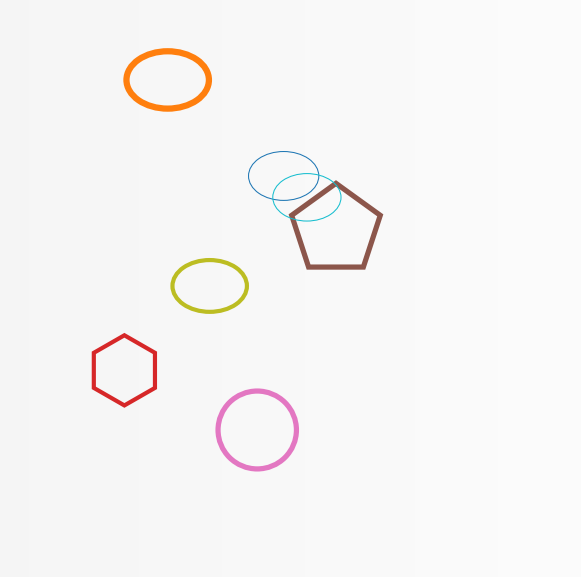[{"shape": "oval", "thickness": 0.5, "radius": 0.3, "center": [0.488, 0.694]}, {"shape": "oval", "thickness": 3, "radius": 0.35, "center": [0.289, 0.861]}, {"shape": "hexagon", "thickness": 2, "radius": 0.3, "center": [0.214, 0.358]}, {"shape": "pentagon", "thickness": 2.5, "radius": 0.4, "center": [0.578, 0.602]}, {"shape": "circle", "thickness": 2.5, "radius": 0.34, "center": [0.443, 0.255]}, {"shape": "oval", "thickness": 2, "radius": 0.32, "center": [0.361, 0.504]}, {"shape": "oval", "thickness": 0.5, "radius": 0.29, "center": [0.528, 0.657]}]